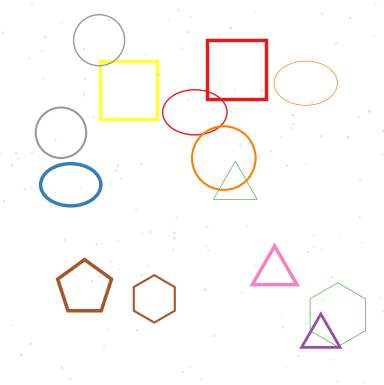[{"shape": "square", "thickness": 2.5, "radius": 0.38, "center": [0.614, 0.819]}, {"shape": "oval", "thickness": 1, "radius": 0.42, "center": [0.506, 0.708]}, {"shape": "oval", "thickness": 2.5, "radius": 0.39, "center": [0.184, 0.52]}, {"shape": "triangle", "thickness": 0.5, "radius": 0.33, "center": [0.611, 0.515]}, {"shape": "hexagon", "thickness": 0.5, "radius": 0.41, "center": [0.877, 0.182]}, {"shape": "triangle", "thickness": 2, "radius": 0.29, "center": [0.833, 0.127]}, {"shape": "oval", "thickness": 0.5, "radius": 0.41, "center": [0.794, 0.784]}, {"shape": "circle", "thickness": 1.5, "radius": 0.41, "center": [0.581, 0.589]}, {"shape": "square", "thickness": 2.5, "radius": 0.38, "center": [0.334, 0.766]}, {"shape": "hexagon", "thickness": 1.5, "radius": 0.31, "center": [0.401, 0.224]}, {"shape": "pentagon", "thickness": 2.5, "radius": 0.37, "center": [0.22, 0.252]}, {"shape": "triangle", "thickness": 2.5, "radius": 0.33, "center": [0.713, 0.294]}, {"shape": "circle", "thickness": 1.5, "radius": 0.33, "center": [0.158, 0.655]}, {"shape": "circle", "thickness": 1, "radius": 0.33, "center": [0.257, 0.896]}]